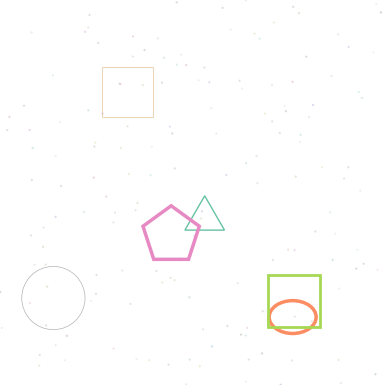[{"shape": "triangle", "thickness": 1, "radius": 0.3, "center": [0.532, 0.432]}, {"shape": "oval", "thickness": 2.5, "radius": 0.3, "center": [0.76, 0.176]}, {"shape": "pentagon", "thickness": 2.5, "radius": 0.38, "center": [0.445, 0.389]}, {"shape": "square", "thickness": 2, "radius": 0.34, "center": [0.764, 0.219]}, {"shape": "square", "thickness": 0.5, "radius": 0.33, "center": [0.332, 0.761]}, {"shape": "circle", "thickness": 0.5, "radius": 0.41, "center": [0.139, 0.226]}]